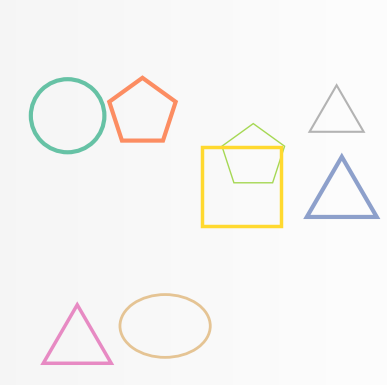[{"shape": "circle", "thickness": 3, "radius": 0.47, "center": [0.174, 0.699]}, {"shape": "pentagon", "thickness": 3, "radius": 0.45, "center": [0.368, 0.708]}, {"shape": "triangle", "thickness": 3, "radius": 0.52, "center": [0.882, 0.489]}, {"shape": "triangle", "thickness": 2.5, "radius": 0.51, "center": [0.199, 0.107]}, {"shape": "pentagon", "thickness": 1, "radius": 0.42, "center": [0.654, 0.594]}, {"shape": "square", "thickness": 2.5, "radius": 0.51, "center": [0.624, 0.515]}, {"shape": "oval", "thickness": 2, "radius": 0.58, "center": [0.426, 0.153]}, {"shape": "triangle", "thickness": 1.5, "radius": 0.4, "center": [0.869, 0.698]}]